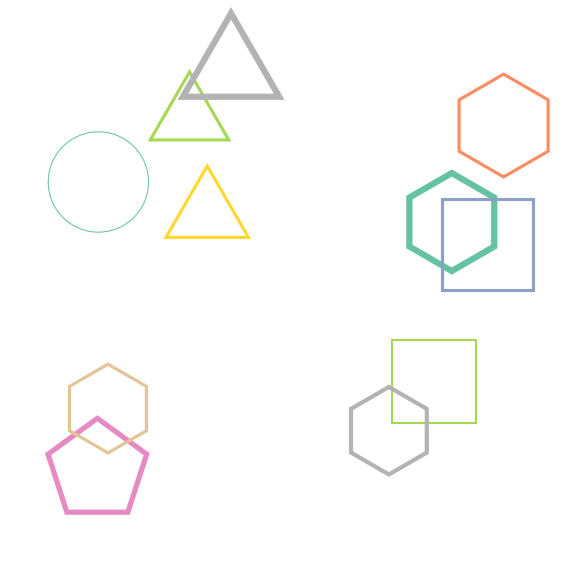[{"shape": "hexagon", "thickness": 3, "radius": 0.42, "center": [0.782, 0.615]}, {"shape": "circle", "thickness": 0.5, "radius": 0.43, "center": [0.17, 0.684]}, {"shape": "hexagon", "thickness": 1.5, "radius": 0.44, "center": [0.872, 0.782]}, {"shape": "square", "thickness": 1.5, "radius": 0.4, "center": [0.845, 0.576]}, {"shape": "pentagon", "thickness": 2.5, "radius": 0.45, "center": [0.169, 0.185]}, {"shape": "triangle", "thickness": 1.5, "radius": 0.39, "center": [0.328, 0.796]}, {"shape": "square", "thickness": 1, "radius": 0.36, "center": [0.752, 0.339]}, {"shape": "triangle", "thickness": 1.5, "radius": 0.41, "center": [0.359, 0.629]}, {"shape": "hexagon", "thickness": 1.5, "radius": 0.38, "center": [0.187, 0.292]}, {"shape": "hexagon", "thickness": 2, "radius": 0.38, "center": [0.673, 0.253]}, {"shape": "triangle", "thickness": 3, "radius": 0.48, "center": [0.4, 0.88]}]